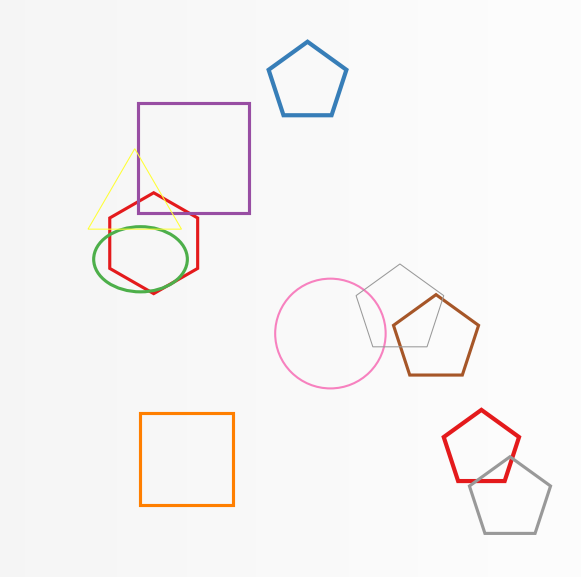[{"shape": "pentagon", "thickness": 2, "radius": 0.34, "center": [0.828, 0.221]}, {"shape": "hexagon", "thickness": 1.5, "radius": 0.44, "center": [0.264, 0.578]}, {"shape": "pentagon", "thickness": 2, "radius": 0.35, "center": [0.529, 0.856]}, {"shape": "oval", "thickness": 1.5, "radius": 0.4, "center": [0.242, 0.55]}, {"shape": "square", "thickness": 1.5, "radius": 0.48, "center": [0.333, 0.725]}, {"shape": "square", "thickness": 1.5, "radius": 0.4, "center": [0.321, 0.205]}, {"shape": "triangle", "thickness": 0.5, "radius": 0.46, "center": [0.232, 0.649]}, {"shape": "pentagon", "thickness": 1.5, "radius": 0.38, "center": [0.75, 0.412]}, {"shape": "circle", "thickness": 1, "radius": 0.48, "center": [0.568, 0.422]}, {"shape": "pentagon", "thickness": 1.5, "radius": 0.37, "center": [0.877, 0.135]}, {"shape": "pentagon", "thickness": 0.5, "radius": 0.4, "center": [0.688, 0.463]}]